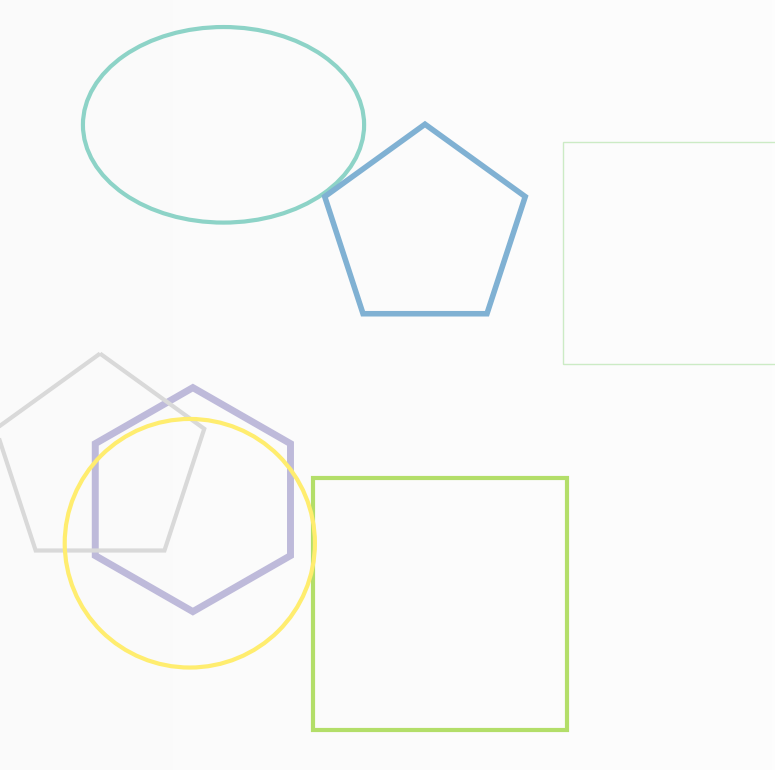[{"shape": "oval", "thickness": 1.5, "radius": 0.91, "center": [0.288, 0.838]}, {"shape": "hexagon", "thickness": 2.5, "radius": 0.73, "center": [0.249, 0.351]}, {"shape": "pentagon", "thickness": 2, "radius": 0.68, "center": [0.548, 0.703]}, {"shape": "square", "thickness": 1.5, "radius": 0.82, "center": [0.568, 0.215]}, {"shape": "pentagon", "thickness": 1.5, "radius": 0.71, "center": [0.129, 0.399]}, {"shape": "square", "thickness": 0.5, "radius": 0.72, "center": [0.871, 0.671]}, {"shape": "circle", "thickness": 1.5, "radius": 0.81, "center": [0.245, 0.294]}]